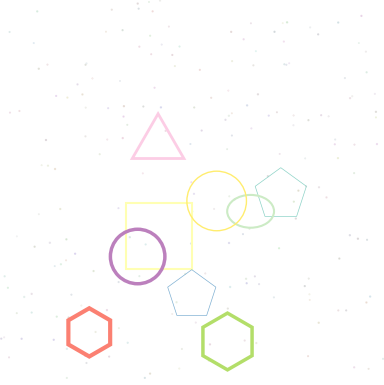[{"shape": "pentagon", "thickness": 0.5, "radius": 0.35, "center": [0.729, 0.494]}, {"shape": "square", "thickness": 1.5, "radius": 0.42, "center": [0.413, 0.387]}, {"shape": "hexagon", "thickness": 3, "radius": 0.31, "center": [0.232, 0.137]}, {"shape": "pentagon", "thickness": 0.5, "radius": 0.33, "center": [0.498, 0.234]}, {"shape": "hexagon", "thickness": 2.5, "radius": 0.37, "center": [0.591, 0.113]}, {"shape": "triangle", "thickness": 2, "radius": 0.39, "center": [0.411, 0.627]}, {"shape": "circle", "thickness": 2.5, "radius": 0.35, "center": [0.358, 0.334]}, {"shape": "oval", "thickness": 1.5, "radius": 0.3, "center": [0.651, 0.451]}, {"shape": "circle", "thickness": 1, "radius": 0.39, "center": [0.563, 0.478]}]